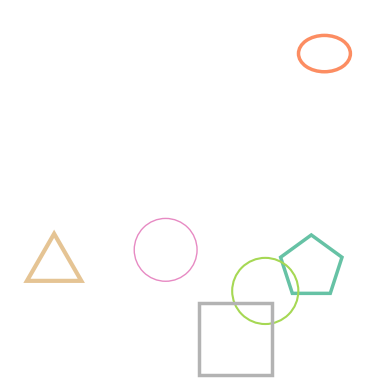[{"shape": "pentagon", "thickness": 2.5, "radius": 0.42, "center": [0.809, 0.306]}, {"shape": "oval", "thickness": 2.5, "radius": 0.34, "center": [0.843, 0.861]}, {"shape": "circle", "thickness": 1, "radius": 0.41, "center": [0.43, 0.351]}, {"shape": "circle", "thickness": 1.5, "radius": 0.43, "center": [0.689, 0.244]}, {"shape": "triangle", "thickness": 3, "radius": 0.41, "center": [0.141, 0.311]}, {"shape": "square", "thickness": 2.5, "radius": 0.47, "center": [0.612, 0.119]}]